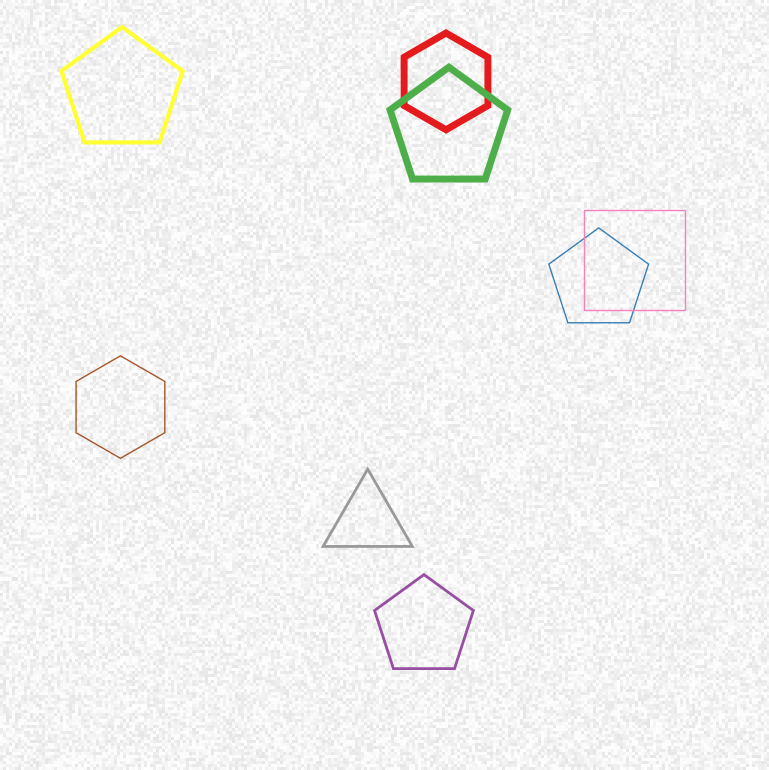[{"shape": "hexagon", "thickness": 2.5, "radius": 0.31, "center": [0.579, 0.894]}, {"shape": "pentagon", "thickness": 0.5, "radius": 0.34, "center": [0.778, 0.636]}, {"shape": "pentagon", "thickness": 2.5, "radius": 0.4, "center": [0.583, 0.832]}, {"shape": "pentagon", "thickness": 1, "radius": 0.34, "center": [0.551, 0.186]}, {"shape": "pentagon", "thickness": 1.5, "radius": 0.41, "center": [0.159, 0.882]}, {"shape": "hexagon", "thickness": 0.5, "radius": 0.33, "center": [0.156, 0.471]}, {"shape": "square", "thickness": 0.5, "radius": 0.33, "center": [0.824, 0.663]}, {"shape": "triangle", "thickness": 1, "radius": 0.33, "center": [0.478, 0.324]}]